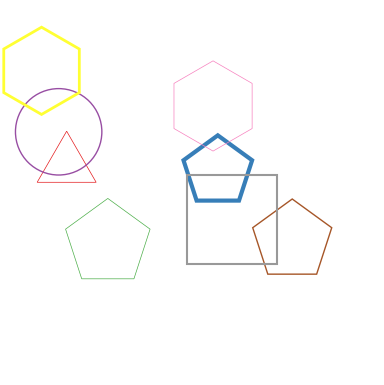[{"shape": "triangle", "thickness": 0.5, "radius": 0.44, "center": [0.173, 0.571]}, {"shape": "pentagon", "thickness": 3, "radius": 0.47, "center": [0.566, 0.555]}, {"shape": "pentagon", "thickness": 0.5, "radius": 0.58, "center": [0.28, 0.369]}, {"shape": "circle", "thickness": 1, "radius": 0.56, "center": [0.152, 0.658]}, {"shape": "hexagon", "thickness": 2, "radius": 0.57, "center": [0.108, 0.816]}, {"shape": "pentagon", "thickness": 1, "radius": 0.54, "center": [0.759, 0.375]}, {"shape": "hexagon", "thickness": 0.5, "radius": 0.59, "center": [0.553, 0.725]}, {"shape": "square", "thickness": 1.5, "radius": 0.58, "center": [0.603, 0.429]}]